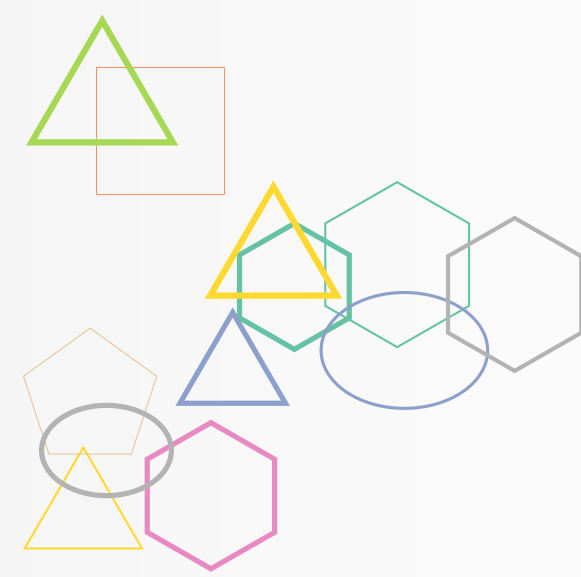[{"shape": "hexagon", "thickness": 2.5, "radius": 0.55, "center": [0.506, 0.503]}, {"shape": "hexagon", "thickness": 1, "radius": 0.71, "center": [0.683, 0.541]}, {"shape": "square", "thickness": 0.5, "radius": 0.55, "center": [0.275, 0.773]}, {"shape": "oval", "thickness": 1.5, "radius": 0.72, "center": [0.696, 0.392]}, {"shape": "triangle", "thickness": 2.5, "radius": 0.52, "center": [0.4, 0.353]}, {"shape": "hexagon", "thickness": 2.5, "radius": 0.63, "center": [0.363, 0.141]}, {"shape": "triangle", "thickness": 3, "radius": 0.7, "center": [0.176, 0.823]}, {"shape": "triangle", "thickness": 3, "radius": 0.63, "center": [0.47, 0.55]}, {"shape": "triangle", "thickness": 1, "radius": 0.58, "center": [0.143, 0.108]}, {"shape": "pentagon", "thickness": 0.5, "radius": 0.6, "center": [0.155, 0.31]}, {"shape": "hexagon", "thickness": 2, "radius": 0.66, "center": [0.885, 0.489]}, {"shape": "oval", "thickness": 2.5, "radius": 0.56, "center": [0.183, 0.219]}]